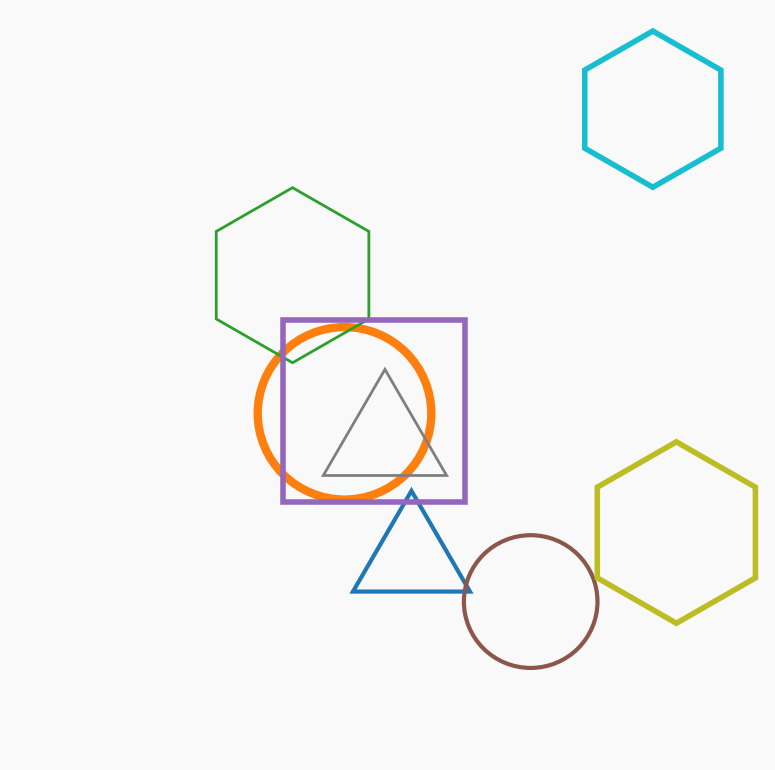[{"shape": "triangle", "thickness": 1.5, "radius": 0.44, "center": [0.531, 0.275]}, {"shape": "circle", "thickness": 3, "radius": 0.56, "center": [0.445, 0.463]}, {"shape": "hexagon", "thickness": 1, "radius": 0.57, "center": [0.377, 0.643]}, {"shape": "square", "thickness": 2, "radius": 0.59, "center": [0.483, 0.466]}, {"shape": "circle", "thickness": 1.5, "radius": 0.43, "center": [0.685, 0.219]}, {"shape": "triangle", "thickness": 1, "radius": 0.46, "center": [0.497, 0.428]}, {"shape": "hexagon", "thickness": 2, "radius": 0.59, "center": [0.873, 0.308]}, {"shape": "hexagon", "thickness": 2, "radius": 0.51, "center": [0.842, 0.858]}]